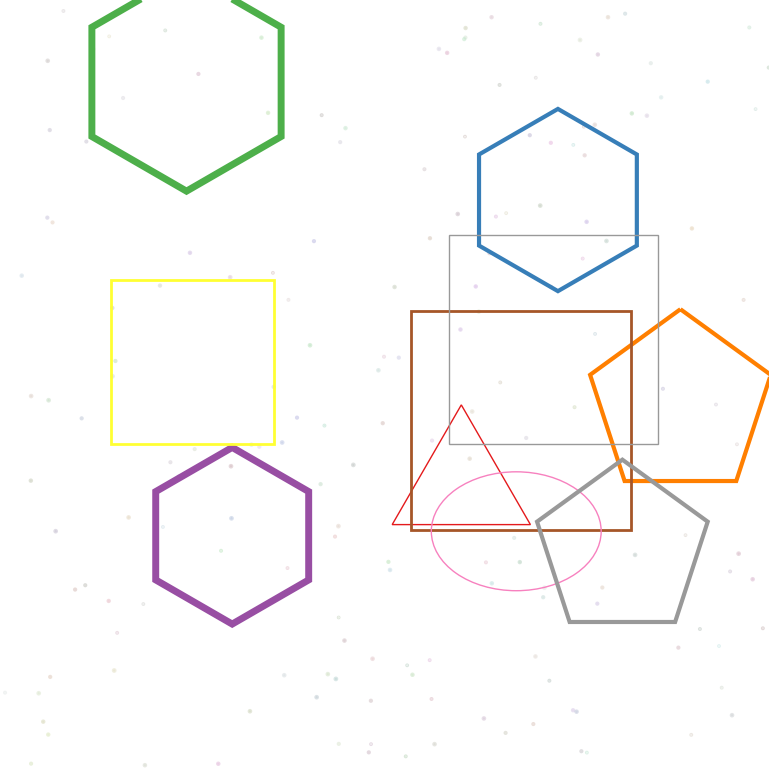[{"shape": "triangle", "thickness": 0.5, "radius": 0.52, "center": [0.599, 0.371]}, {"shape": "hexagon", "thickness": 1.5, "radius": 0.59, "center": [0.725, 0.74]}, {"shape": "hexagon", "thickness": 2.5, "radius": 0.71, "center": [0.242, 0.894]}, {"shape": "hexagon", "thickness": 2.5, "radius": 0.57, "center": [0.302, 0.304]}, {"shape": "pentagon", "thickness": 1.5, "radius": 0.62, "center": [0.884, 0.475]}, {"shape": "square", "thickness": 1, "radius": 0.53, "center": [0.25, 0.53]}, {"shape": "square", "thickness": 1, "radius": 0.71, "center": [0.677, 0.454]}, {"shape": "oval", "thickness": 0.5, "radius": 0.55, "center": [0.67, 0.31]}, {"shape": "square", "thickness": 0.5, "radius": 0.68, "center": [0.719, 0.559]}, {"shape": "pentagon", "thickness": 1.5, "radius": 0.58, "center": [0.808, 0.286]}]